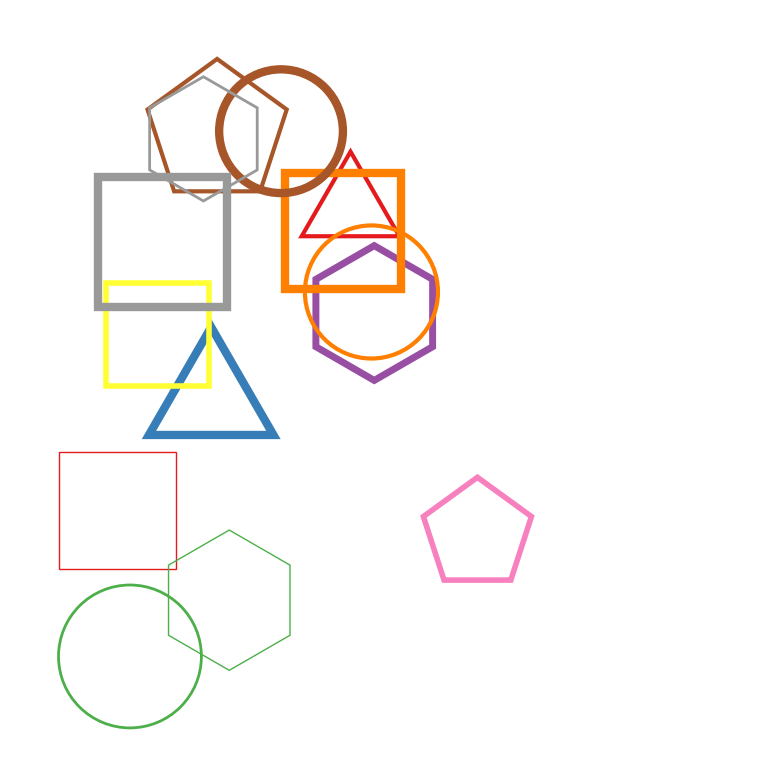[{"shape": "square", "thickness": 0.5, "radius": 0.38, "center": [0.153, 0.337]}, {"shape": "triangle", "thickness": 1.5, "radius": 0.37, "center": [0.455, 0.73]}, {"shape": "triangle", "thickness": 3, "radius": 0.47, "center": [0.274, 0.482]}, {"shape": "hexagon", "thickness": 0.5, "radius": 0.46, "center": [0.298, 0.221]}, {"shape": "circle", "thickness": 1, "radius": 0.46, "center": [0.169, 0.147]}, {"shape": "hexagon", "thickness": 2.5, "radius": 0.44, "center": [0.486, 0.593]}, {"shape": "square", "thickness": 3, "radius": 0.38, "center": [0.445, 0.7]}, {"shape": "circle", "thickness": 1.5, "radius": 0.43, "center": [0.482, 0.621]}, {"shape": "square", "thickness": 2, "radius": 0.33, "center": [0.205, 0.565]}, {"shape": "circle", "thickness": 3, "radius": 0.4, "center": [0.365, 0.83]}, {"shape": "pentagon", "thickness": 1.5, "radius": 0.48, "center": [0.282, 0.828]}, {"shape": "pentagon", "thickness": 2, "radius": 0.37, "center": [0.62, 0.306]}, {"shape": "square", "thickness": 3, "radius": 0.42, "center": [0.211, 0.686]}, {"shape": "hexagon", "thickness": 1, "radius": 0.4, "center": [0.264, 0.82]}]